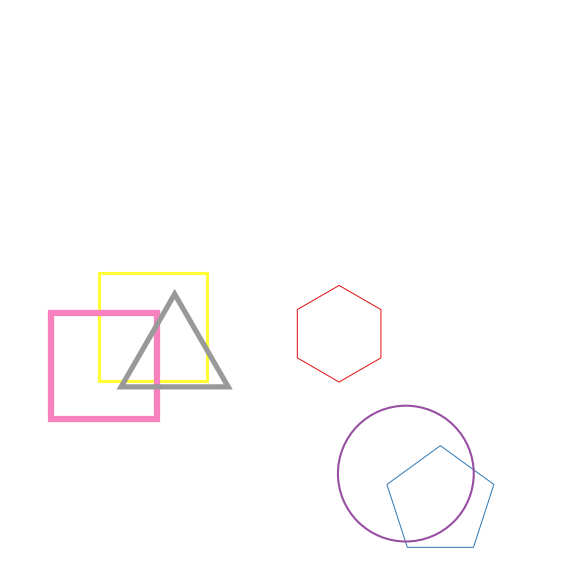[{"shape": "hexagon", "thickness": 0.5, "radius": 0.42, "center": [0.587, 0.421]}, {"shape": "pentagon", "thickness": 0.5, "radius": 0.49, "center": [0.763, 0.13]}, {"shape": "circle", "thickness": 1, "radius": 0.59, "center": [0.703, 0.179]}, {"shape": "square", "thickness": 1.5, "radius": 0.47, "center": [0.265, 0.433]}, {"shape": "square", "thickness": 3, "radius": 0.46, "center": [0.18, 0.365]}, {"shape": "triangle", "thickness": 2.5, "radius": 0.54, "center": [0.302, 0.383]}]